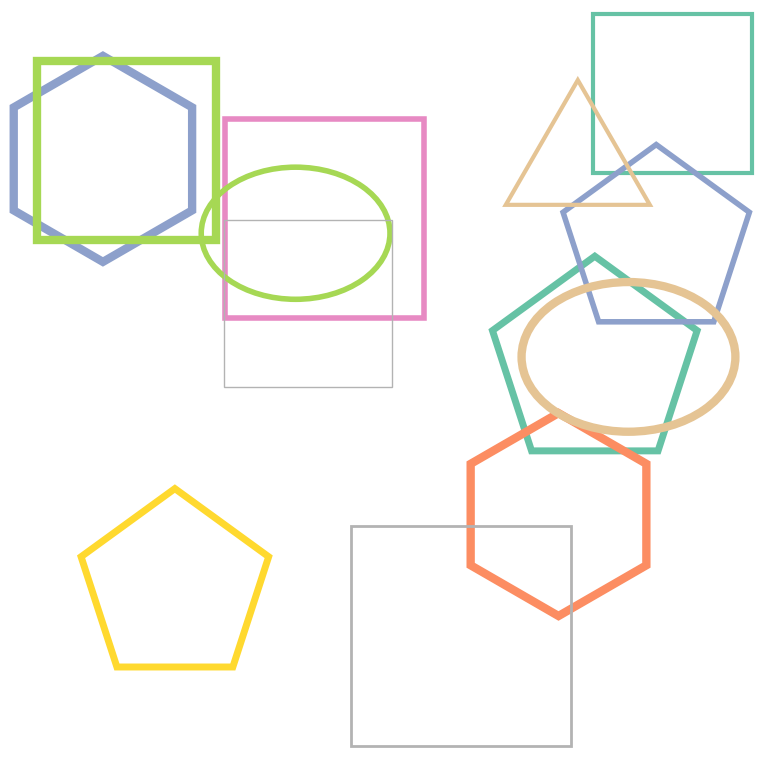[{"shape": "pentagon", "thickness": 2.5, "radius": 0.7, "center": [0.772, 0.528]}, {"shape": "square", "thickness": 1.5, "radius": 0.52, "center": [0.874, 0.879]}, {"shape": "hexagon", "thickness": 3, "radius": 0.66, "center": [0.725, 0.332]}, {"shape": "pentagon", "thickness": 2, "radius": 0.64, "center": [0.852, 0.685]}, {"shape": "hexagon", "thickness": 3, "radius": 0.67, "center": [0.134, 0.794]}, {"shape": "square", "thickness": 2, "radius": 0.65, "center": [0.421, 0.716]}, {"shape": "oval", "thickness": 2, "radius": 0.61, "center": [0.384, 0.697]}, {"shape": "square", "thickness": 3, "radius": 0.58, "center": [0.165, 0.804]}, {"shape": "pentagon", "thickness": 2.5, "radius": 0.64, "center": [0.227, 0.237]}, {"shape": "triangle", "thickness": 1.5, "radius": 0.54, "center": [0.75, 0.788]}, {"shape": "oval", "thickness": 3, "radius": 0.69, "center": [0.816, 0.537]}, {"shape": "square", "thickness": 1, "radius": 0.72, "center": [0.599, 0.174]}, {"shape": "square", "thickness": 0.5, "radius": 0.54, "center": [0.4, 0.606]}]